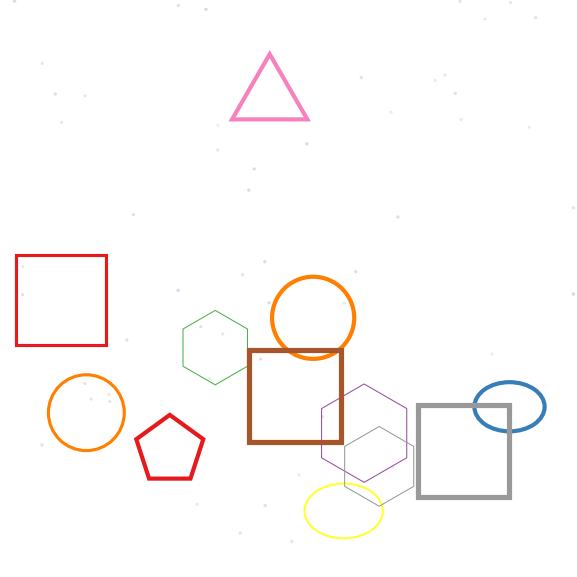[{"shape": "pentagon", "thickness": 2, "radius": 0.3, "center": [0.294, 0.22]}, {"shape": "square", "thickness": 1.5, "radius": 0.39, "center": [0.106, 0.48]}, {"shape": "oval", "thickness": 2, "radius": 0.3, "center": [0.882, 0.295]}, {"shape": "hexagon", "thickness": 0.5, "radius": 0.32, "center": [0.373, 0.397]}, {"shape": "hexagon", "thickness": 0.5, "radius": 0.43, "center": [0.631, 0.249]}, {"shape": "circle", "thickness": 1.5, "radius": 0.33, "center": [0.15, 0.284]}, {"shape": "circle", "thickness": 2, "radius": 0.36, "center": [0.542, 0.449]}, {"shape": "oval", "thickness": 1, "radius": 0.34, "center": [0.595, 0.114]}, {"shape": "square", "thickness": 2.5, "radius": 0.4, "center": [0.51, 0.314]}, {"shape": "triangle", "thickness": 2, "radius": 0.38, "center": [0.467, 0.83]}, {"shape": "hexagon", "thickness": 0.5, "radius": 0.35, "center": [0.657, 0.192]}, {"shape": "square", "thickness": 2.5, "radius": 0.4, "center": [0.803, 0.218]}]